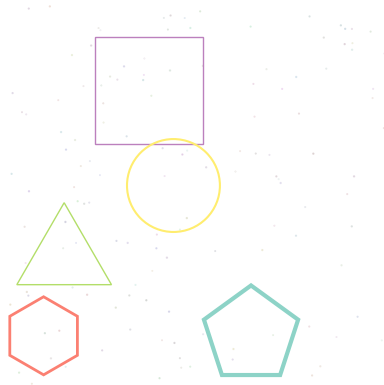[{"shape": "pentagon", "thickness": 3, "radius": 0.64, "center": [0.652, 0.13]}, {"shape": "hexagon", "thickness": 2, "radius": 0.51, "center": [0.113, 0.128]}, {"shape": "triangle", "thickness": 1, "radius": 0.71, "center": [0.167, 0.332]}, {"shape": "square", "thickness": 1, "radius": 0.7, "center": [0.388, 0.765]}, {"shape": "circle", "thickness": 1.5, "radius": 0.6, "center": [0.451, 0.518]}]